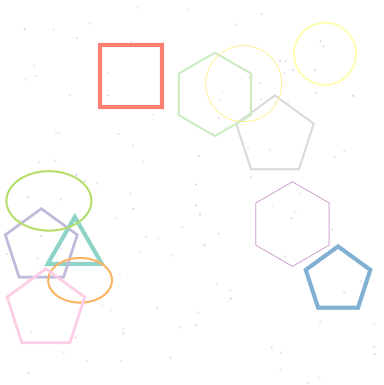[{"shape": "triangle", "thickness": 3, "radius": 0.41, "center": [0.194, 0.355]}, {"shape": "circle", "thickness": 1.5, "radius": 0.4, "center": [0.844, 0.86]}, {"shape": "pentagon", "thickness": 2, "radius": 0.49, "center": [0.107, 0.36]}, {"shape": "square", "thickness": 3, "radius": 0.4, "center": [0.34, 0.803]}, {"shape": "pentagon", "thickness": 3, "radius": 0.44, "center": [0.878, 0.272]}, {"shape": "oval", "thickness": 1.5, "radius": 0.41, "center": [0.208, 0.272]}, {"shape": "oval", "thickness": 1.5, "radius": 0.55, "center": [0.127, 0.478]}, {"shape": "pentagon", "thickness": 2, "radius": 0.53, "center": [0.119, 0.196]}, {"shape": "pentagon", "thickness": 1.5, "radius": 0.53, "center": [0.714, 0.646]}, {"shape": "hexagon", "thickness": 0.5, "radius": 0.55, "center": [0.76, 0.418]}, {"shape": "hexagon", "thickness": 1.5, "radius": 0.54, "center": [0.558, 0.755]}, {"shape": "circle", "thickness": 0.5, "radius": 0.49, "center": [0.633, 0.783]}]